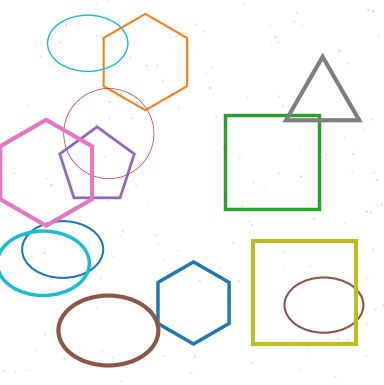[{"shape": "hexagon", "thickness": 2.5, "radius": 0.53, "center": [0.503, 0.213]}, {"shape": "oval", "thickness": 1.5, "radius": 0.53, "center": [0.163, 0.352]}, {"shape": "hexagon", "thickness": 1.5, "radius": 0.63, "center": [0.378, 0.839]}, {"shape": "square", "thickness": 2.5, "radius": 0.61, "center": [0.706, 0.579]}, {"shape": "circle", "thickness": 0.5, "radius": 0.59, "center": [0.283, 0.653]}, {"shape": "pentagon", "thickness": 2, "radius": 0.51, "center": [0.252, 0.569]}, {"shape": "oval", "thickness": 1.5, "radius": 0.51, "center": [0.841, 0.208]}, {"shape": "oval", "thickness": 3, "radius": 0.65, "center": [0.282, 0.141]}, {"shape": "hexagon", "thickness": 3, "radius": 0.69, "center": [0.12, 0.551]}, {"shape": "triangle", "thickness": 3, "radius": 0.55, "center": [0.838, 0.743]}, {"shape": "square", "thickness": 3, "radius": 0.67, "center": [0.791, 0.24]}, {"shape": "oval", "thickness": 1, "radius": 0.52, "center": [0.228, 0.887]}, {"shape": "oval", "thickness": 2.5, "radius": 0.6, "center": [0.112, 0.316]}]